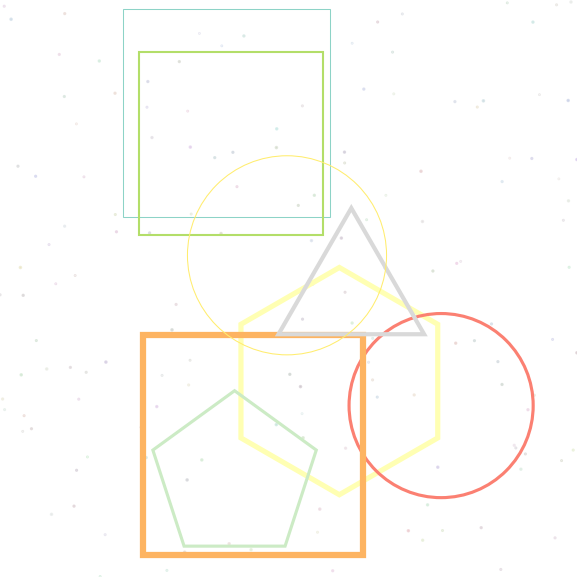[{"shape": "square", "thickness": 0.5, "radius": 0.9, "center": [0.392, 0.804]}, {"shape": "hexagon", "thickness": 2.5, "radius": 0.98, "center": [0.588, 0.339]}, {"shape": "circle", "thickness": 1.5, "radius": 0.8, "center": [0.764, 0.297]}, {"shape": "square", "thickness": 3, "radius": 0.95, "center": [0.438, 0.228]}, {"shape": "square", "thickness": 1, "radius": 0.79, "center": [0.4, 0.751]}, {"shape": "triangle", "thickness": 2, "radius": 0.73, "center": [0.608, 0.493]}, {"shape": "pentagon", "thickness": 1.5, "radius": 0.74, "center": [0.406, 0.174]}, {"shape": "circle", "thickness": 0.5, "radius": 0.86, "center": [0.497, 0.557]}]